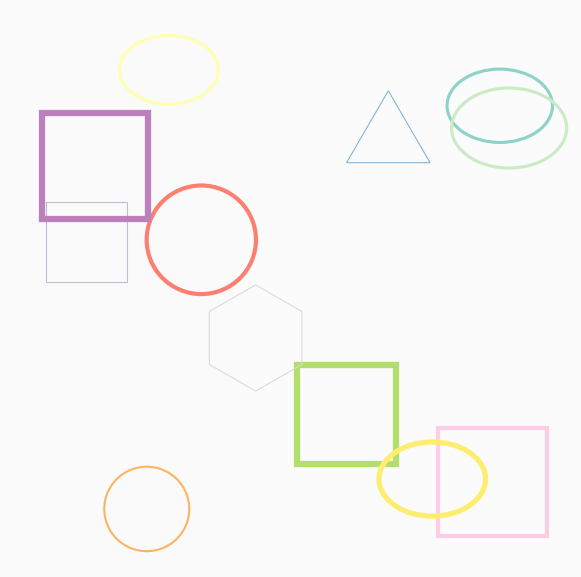[{"shape": "oval", "thickness": 1.5, "radius": 0.45, "center": [0.86, 0.816]}, {"shape": "oval", "thickness": 1.5, "radius": 0.43, "center": [0.291, 0.878]}, {"shape": "square", "thickness": 0.5, "radius": 0.35, "center": [0.149, 0.58]}, {"shape": "circle", "thickness": 2, "radius": 0.47, "center": [0.346, 0.584]}, {"shape": "triangle", "thickness": 0.5, "radius": 0.42, "center": [0.668, 0.759]}, {"shape": "circle", "thickness": 1, "radius": 0.37, "center": [0.253, 0.118]}, {"shape": "square", "thickness": 3, "radius": 0.43, "center": [0.596, 0.281]}, {"shape": "square", "thickness": 2, "radius": 0.47, "center": [0.847, 0.165]}, {"shape": "hexagon", "thickness": 0.5, "radius": 0.46, "center": [0.44, 0.414]}, {"shape": "square", "thickness": 3, "radius": 0.46, "center": [0.164, 0.712]}, {"shape": "oval", "thickness": 1.5, "radius": 0.49, "center": [0.876, 0.777]}, {"shape": "oval", "thickness": 2.5, "radius": 0.46, "center": [0.744, 0.17]}]